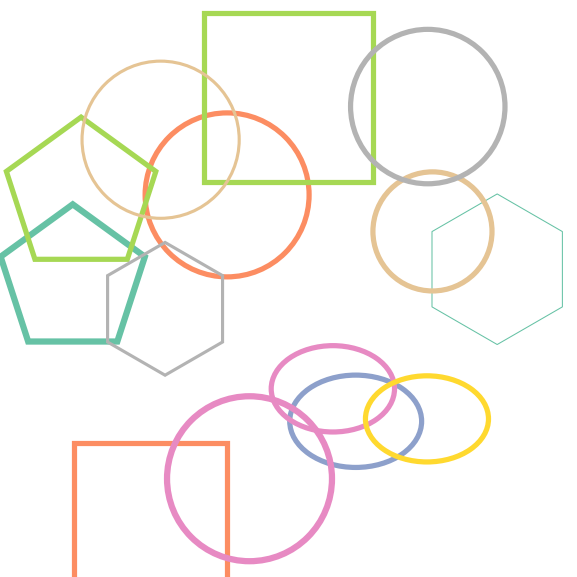[{"shape": "pentagon", "thickness": 3, "radius": 0.66, "center": [0.126, 0.514]}, {"shape": "hexagon", "thickness": 0.5, "radius": 0.65, "center": [0.861, 0.533]}, {"shape": "circle", "thickness": 2.5, "radius": 0.71, "center": [0.393, 0.662]}, {"shape": "square", "thickness": 2.5, "radius": 0.66, "center": [0.261, 0.1]}, {"shape": "oval", "thickness": 2.5, "radius": 0.57, "center": [0.616, 0.27]}, {"shape": "oval", "thickness": 2.5, "radius": 0.53, "center": [0.576, 0.326]}, {"shape": "circle", "thickness": 3, "radius": 0.71, "center": [0.432, 0.17]}, {"shape": "pentagon", "thickness": 2.5, "radius": 0.68, "center": [0.14, 0.66]}, {"shape": "square", "thickness": 2.5, "radius": 0.73, "center": [0.5, 0.83]}, {"shape": "oval", "thickness": 2.5, "radius": 0.53, "center": [0.739, 0.274]}, {"shape": "circle", "thickness": 2.5, "radius": 0.52, "center": [0.749, 0.598]}, {"shape": "circle", "thickness": 1.5, "radius": 0.68, "center": [0.278, 0.757]}, {"shape": "hexagon", "thickness": 1.5, "radius": 0.57, "center": [0.286, 0.464]}, {"shape": "circle", "thickness": 2.5, "radius": 0.67, "center": [0.741, 0.815]}]